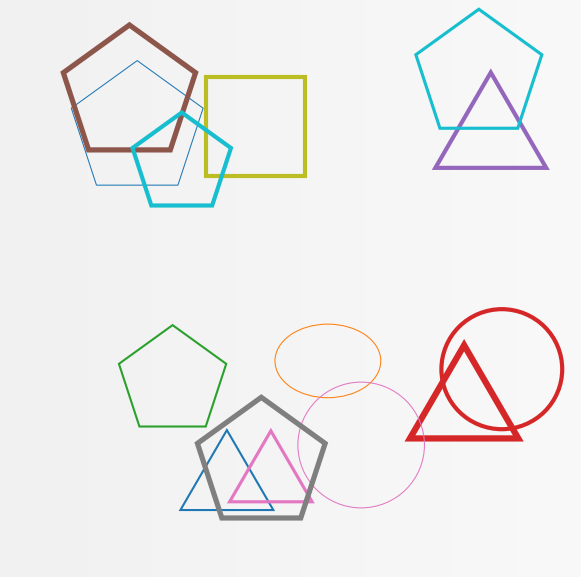[{"shape": "pentagon", "thickness": 0.5, "radius": 0.6, "center": [0.236, 0.775]}, {"shape": "triangle", "thickness": 1, "radius": 0.46, "center": [0.39, 0.162]}, {"shape": "oval", "thickness": 0.5, "radius": 0.46, "center": [0.564, 0.374]}, {"shape": "pentagon", "thickness": 1, "radius": 0.49, "center": [0.297, 0.339]}, {"shape": "triangle", "thickness": 3, "radius": 0.54, "center": [0.798, 0.294]}, {"shape": "circle", "thickness": 2, "radius": 0.52, "center": [0.863, 0.36]}, {"shape": "triangle", "thickness": 2, "radius": 0.55, "center": [0.844, 0.764]}, {"shape": "pentagon", "thickness": 2.5, "radius": 0.6, "center": [0.223, 0.836]}, {"shape": "triangle", "thickness": 1.5, "radius": 0.41, "center": [0.466, 0.171]}, {"shape": "circle", "thickness": 0.5, "radius": 0.54, "center": [0.621, 0.229]}, {"shape": "pentagon", "thickness": 2.5, "radius": 0.58, "center": [0.45, 0.196]}, {"shape": "square", "thickness": 2, "radius": 0.43, "center": [0.44, 0.78]}, {"shape": "pentagon", "thickness": 2, "radius": 0.45, "center": [0.313, 0.715]}, {"shape": "pentagon", "thickness": 1.5, "radius": 0.57, "center": [0.824, 0.869]}]